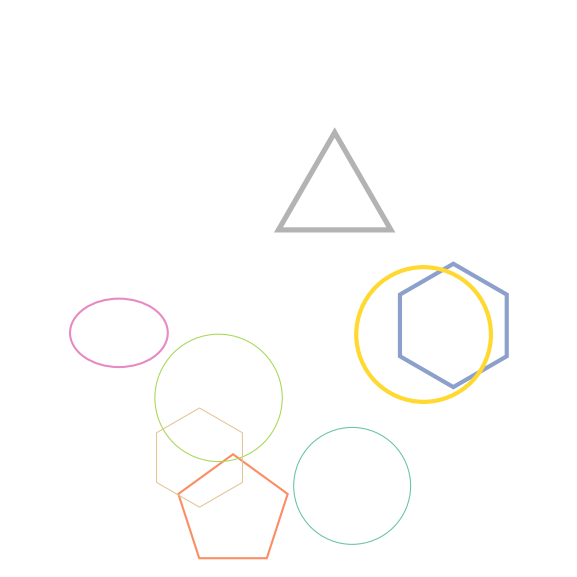[{"shape": "circle", "thickness": 0.5, "radius": 0.51, "center": [0.61, 0.158]}, {"shape": "pentagon", "thickness": 1, "radius": 0.5, "center": [0.404, 0.113]}, {"shape": "hexagon", "thickness": 2, "radius": 0.53, "center": [0.785, 0.436]}, {"shape": "oval", "thickness": 1, "radius": 0.42, "center": [0.206, 0.423]}, {"shape": "circle", "thickness": 0.5, "radius": 0.55, "center": [0.378, 0.31]}, {"shape": "circle", "thickness": 2, "radius": 0.58, "center": [0.733, 0.42]}, {"shape": "hexagon", "thickness": 0.5, "radius": 0.43, "center": [0.345, 0.207]}, {"shape": "triangle", "thickness": 2.5, "radius": 0.56, "center": [0.58, 0.657]}]